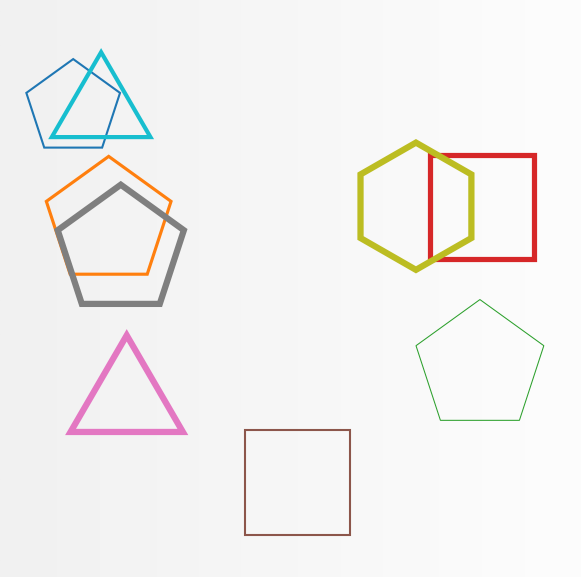[{"shape": "pentagon", "thickness": 1, "radius": 0.42, "center": [0.126, 0.812]}, {"shape": "pentagon", "thickness": 1.5, "radius": 0.56, "center": [0.187, 0.616]}, {"shape": "pentagon", "thickness": 0.5, "radius": 0.58, "center": [0.826, 0.365]}, {"shape": "square", "thickness": 2.5, "radius": 0.45, "center": [0.83, 0.641]}, {"shape": "square", "thickness": 1, "radius": 0.45, "center": [0.512, 0.164]}, {"shape": "triangle", "thickness": 3, "radius": 0.56, "center": [0.218, 0.307]}, {"shape": "pentagon", "thickness": 3, "radius": 0.57, "center": [0.208, 0.565]}, {"shape": "hexagon", "thickness": 3, "radius": 0.55, "center": [0.716, 0.642]}, {"shape": "triangle", "thickness": 2, "radius": 0.49, "center": [0.174, 0.811]}]